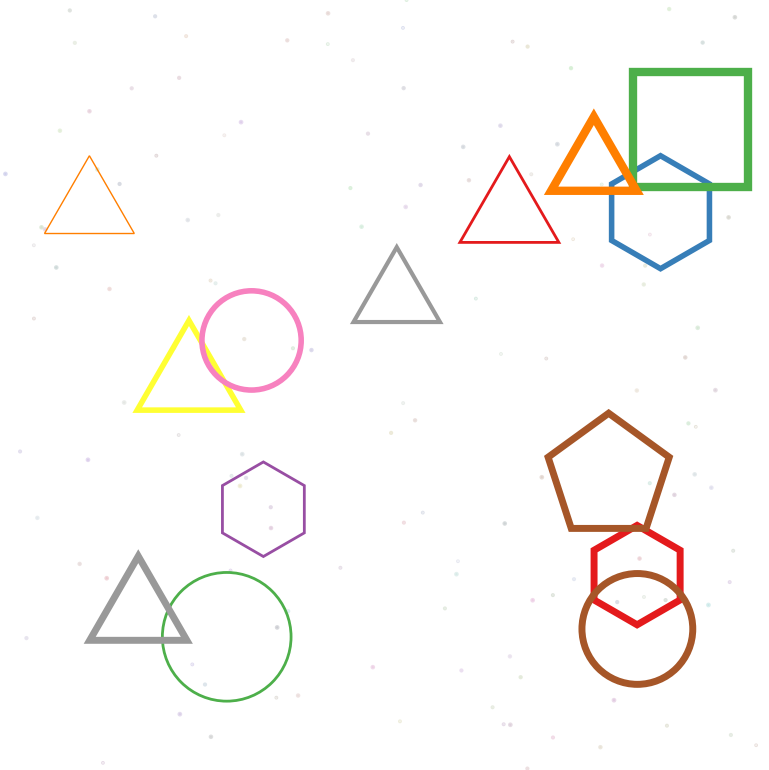[{"shape": "triangle", "thickness": 1, "radius": 0.37, "center": [0.662, 0.722]}, {"shape": "hexagon", "thickness": 2.5, "radius": 0.32, "center": [0.827, 0.253]}, {"shape": "hexagon", "thickness": 2, "radius": 0.37, "center": [0.858, 0.724]}, {"shape": "circle", "thickness": 1, "radius": 0.42, "center": [0.294, 0.173]}, {"shape": "square", "thickness": 3, "radius": 0.37, "center": [0.896, 0.832]}, {"shape": "hexagon", "thickness": 1, "radius": 0.31, "center": [0.342, 0.339]}, {"shape": "triangle", "thickness": 0.5, "radius": 0.34, "center": [0.116, 0.73]}, {"shape": "triangle", "thickness": 3, "radius": 0.32, "center": [0.771, 0.784]}, {"shape": "triangle", "thickness": 2, "radius": 0.39, "center": [0.245, 0.506]}, {"shape": "pentagon", "thickness": 2.5, "radius": 0.41, "center": [0.79, 0.381]}, {"shape": "circle", "thickness": 2.5, "radius": 0.36, "center": [0.828, 0.183]}, {"shape": "circle", "thickness": 2, "radius": 0.32, "center": [0.327, 0.558]}, {"shape": "triangle", "thickness": 2.5, "radius": 0.36, "center": [0.18, 0.205]}, {"shape": "triangle", "thickness": 1.5, "radius": 0.32, "center": [0.515, 0.614]}]